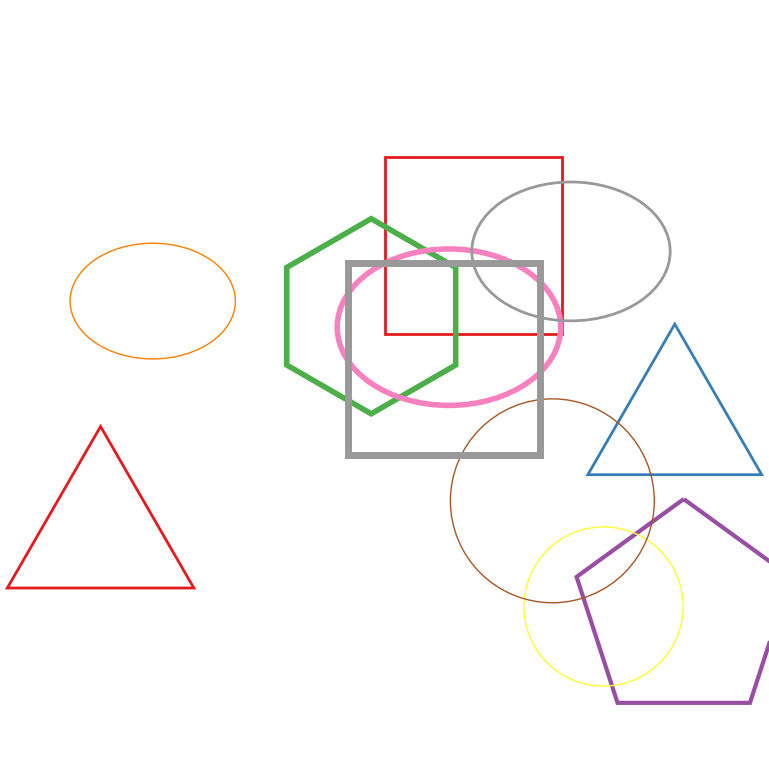[{"shape": "triangle", "thickness": 1, "radius": 0.7, "center": [0.131, 0.306]}, {"shape": "square", "thickness": 1, "radius": 0.58, "center": [0.615, 0.681]}, {"shape": "triangle", "thickness": 1, "radius": 0.65, "center": [0.876, 0.449]}, {"shape": "hexagon", "thickness": 2, "radius": 0.63, "center": [0.482, 0.589]}, {"shape": "pentagon", "thickness": 1.5, "radius": 0.73, "center": [0.888, 0.206]}, {"shape": "oval", "thickness": 0.5, "radius": 0.54, "center": [0.198, 0.609]}, {"shape": "circle", "thickness": 0.5, "radius": 0.52, "center": [0.784, 0.212]}, {"shape": "circle", "thickness": 0.5, "radius": 0.66, "center": [0.717, 0.35]}, {"shape": "oval", "thickness": 2, "radius": 0.73, "center": [0.583, 0.575]}, {"shape": "square", "thickness": 2.5, "radius": 0.62, "center": [0.577, 0.534]}, {"shape": "oval", "thickness": 1, "radius": 0.64, "center": [0.742, 0.673]}]